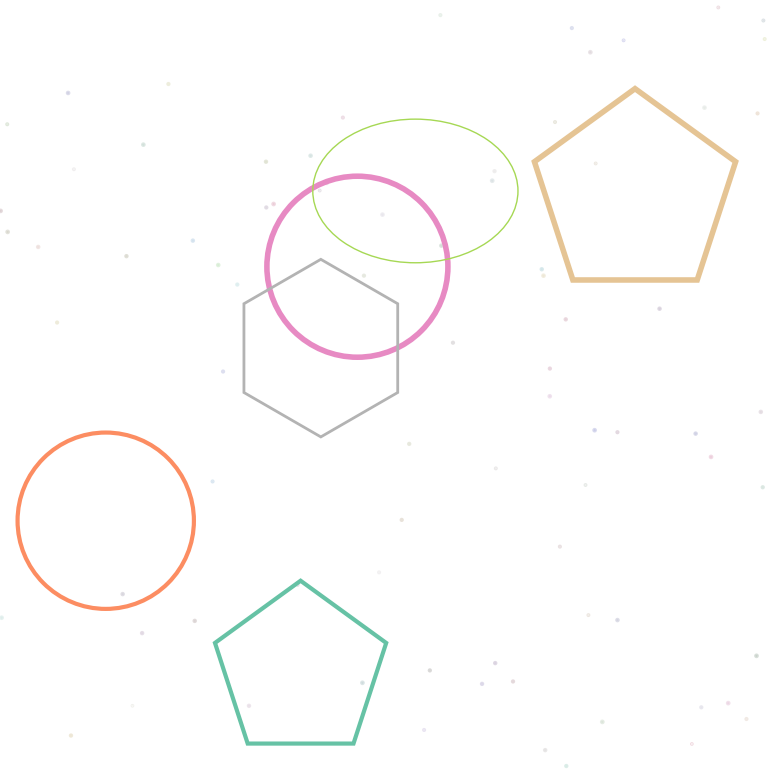[{"shape": "pentagon", "thickness": 1.5, "radius": 0.58, "center": [0.39, 0.129]}, {"shape": "circle", "thickness": 1.5, "radius": 0.57, "center": [0.137, 0.324]}, {"shape": "circle", "thickness": 2, "radius": 0.59, "center": [0.464, 0.654]}, {"shape": "oval", "thickness": 0.5, "radius": 0.67, "center": [0.539, 0.752]}, {"shape": "pentagon", "thickness": 2, "radius": 0.69, "center": [0.825, 0.748]}, {"shape": "hexagon", "thickness": 1, "radius": 0.58, "center": [0.417, 0.548]}]